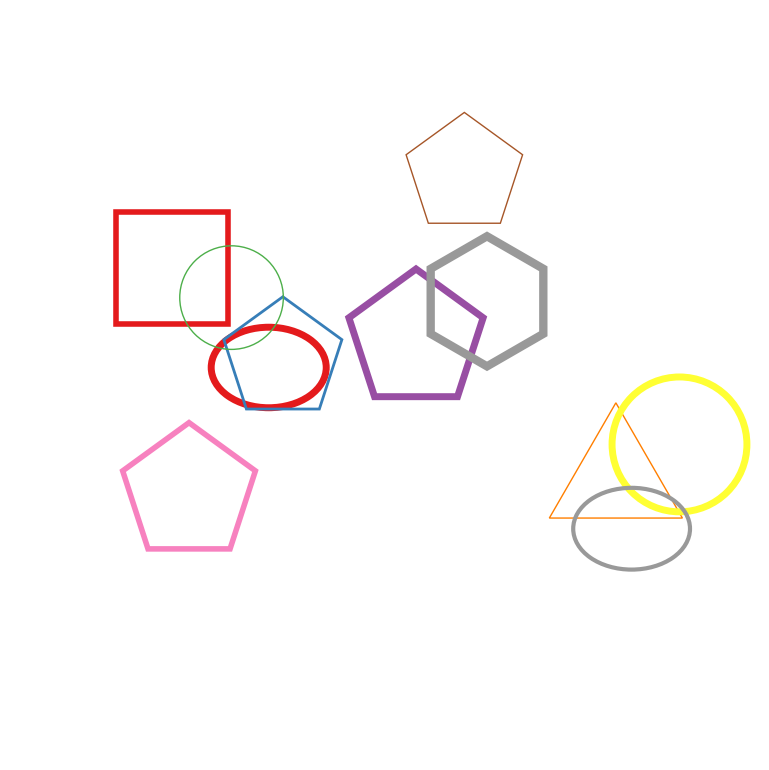[{"shape": "oval", "thickness": 2.5, "radius": 0.37, "center": [0.349, 0.523]}, {"shape": "square", "thickness": 2, "radius": 0.36, "center": [0.223, 0.652]}, {"shape": "pentagon", "thickness": 1, "radius": 0.4, "center": [0.367, 0.534]}, {"shape": "circle", "thickness": 0.5, "radius": 0.34, "center": [0.301, 0.614]}, {"shape": "pentagon", "thickness": 2.5, "radius": 0.46, "center": [0.54, 0.559]}, {"shape": "triangle", "thickness": 0.5, "radius": 0.5, "center": [0.8, 0.377]}, {"shape": "circle", "thickness": 2.5, "radius": 0.44, "center": [0.882, 0.423]}, {"shape": "pentagon", "thickness": 0.5, "radius": 0.4, "center": [0.603, 0.774]}, {"shape": "pentagon", "thickness": 2, "radius": 0.45, "center": [0.245, 0.36]}, {"shape": "oval", "thickness": 1.5, "radius": 0.38, "center": [0.82, 0.313]}, {"shape": "hexagon", "thickness": 3, "radius": 0.42, "center": [0.632, 0.609]}]